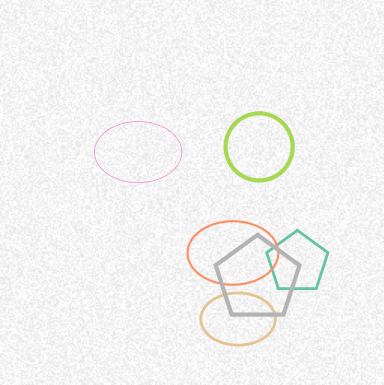[{"shape": "pentagon", "thickness": 2, "radius": 0.42, "center": [0.772, 0.318]}, {"shape": "oval", "thickness": 1.5, "radius": 0.59, "center": [0.605, 0.343]}, {"shape": "oval", "thickness": 0.5, "radius": 0.57, "center": [0.359, 0.605]}, {"shape": "circle", "thickness": 3, "radius": 0.44, "center": [0.673, 0.618]}, {"shape": "oval", "thickness": 2, "radius": 0.48, "center": [0.618, 0.171]}, {"shape": "pentagon", "thickness": 3, "radius": 0.57, "center": [0.669, 0.276]}]